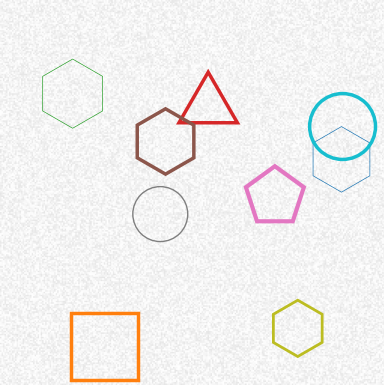[{"shape": "hexagon", "thickness": 0.5, "radius": 0.43, "center": [0.887, 0.586]}, {"shape": "square", "thickness": 2.5, "radius": 0.44, "center": [0.272, 0.101]}, {"shape": "hexagon", "thickness": 0.5, "radius": 0.45, "center": [0.189, 0.757]}, {"shape": "triangle", "thickness": 2.5, "radius": 0.44, "center": [0.541, 0.725]}, {"shape": "hexagon", "thickness": 2.5, "radius": 0.42, "center": [0.43, 0.633]}, {"shape": "pentagon", "thickness": 3, "radius": 0.4, "center": [0.714, 0.489]}, {"shape": "circle", "thickness": 1, "radius": 0.36, "center": [0.416, 0.444]}, {"shape": "hexagon", "thickness": 2, "radius": 0.37, "center": [0.773, 0.147]}, {"shape": "circle", "thickness": 2.5, "radius": 0.43, "center": [0.89, 0.671]}]